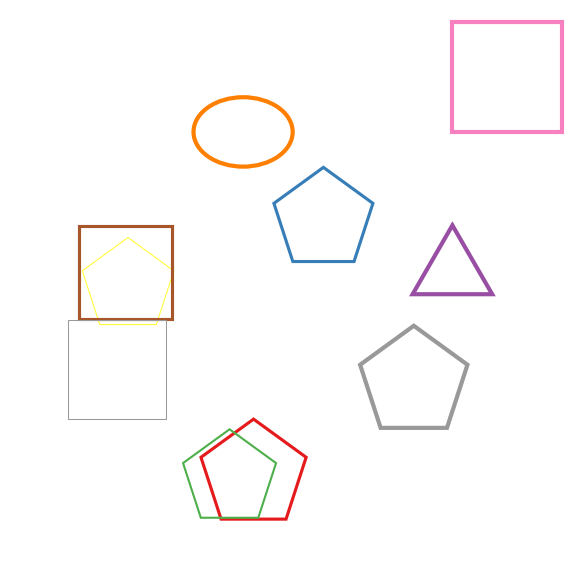[{"shape": "pentagon", "thickness": 1.5, "radius": 0.48, "center": [0.439, 0.178]}, {"shape": "pentagon", "thickness": 1.5, "radius": 0.45, "center": [0.56, 0.619]}, {"shape": "pentagon", "thickness": 1, "radius": 0.42, "center": [0.397, 0.171]}, {"shape": "triangle", "thickness": 2, "radius": 0.4, "center": [0.783, 0.529]}, {"shape": "oval", "thickness": 2, "radius": 0.43, "center": [0.421, 0.771]}, {"shape": "pentagon", "thickness": 0.5, "radius": 0.42, "center": [0.222, 0.504]}, {"shape": "square", "thickness": 1.5, "radius": 0.4, "center": [0.218, 0.527]}, {"shape": "square", "thickness": 2, "radius": 0.48, "center": [0.878, 0.866]}, {"shape": "square", "thickness": 0.5, "radius": 0.43, "center": [0.202, 0.359]}, {"shape": "pentagon", "thickness": 2, "radius": 0.49, "center": [0.717, 0.337]}]